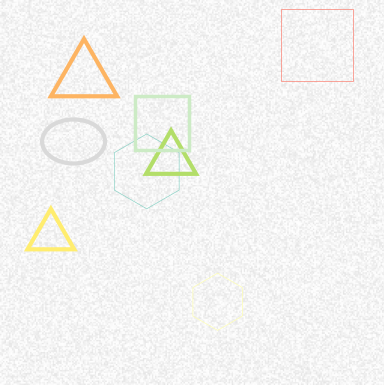[{"shape": "hexagon", "thickness": 0.5, "radius": 0.49, "center": [0.381, 0.555]}, {"shape": "hexagon", "thickness": 0.5, "radius": 0.37, "center": [0.565, 0.216]}, {"shape": "square", "thickness": 0.5, "radius": 0.47, "center": [0.823, 0.883]}, {"shape": "triangle", "thickness": 3, "radius": 0.5, "center": [0.218, 0.8]}, {"shape": "triangle", "thickness": 3, "radius": 0.38, "center": [0.444, 0.586]}, {"shape": "oval", "thickness": 3, "radius": 0.41, "center": [0.191, 0.633]}, {"shape": "square", "thickness": 2.5, "radius": 0.35, "center": [0.421, 0.681]}, {"shape": "triangle", "thickness": 3, "radius": 0.35, "center": [0.132, 0.387]}]